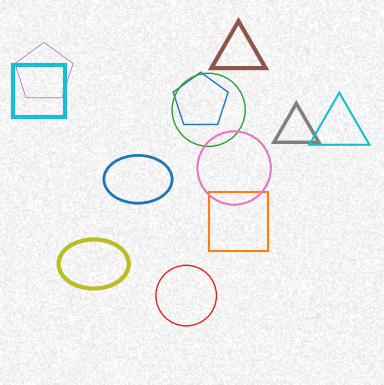[{"shape": "oval", "thickness": 2, "radius": 0.44, "center": [0.358, 0.534]}, {"shape": "pentagon", "thickness": 1, "radius": 0.38, "center": [0.521, 0.737]}, {"shape": "square", "thickness": 1.5, "radius": 0.38, "center": [0.62, 0.426]}, {"shape": "circle", "thickness": 1, "radius": 0.47, "center": [0.542, 0.715]}, {"shape": "circle", "thickness": 1, "radius": 0.39, "center": [0.484, 0.232]}, {"shape": "pentagon", "thickness": 0.5, "radius": 0.4, "center": [0.114, 0.81]}, {"shape": "triangle", "thickness": 3, "radius": 0.41, "center": [0.62, 0.864]}, {"shape": "circle", "thickness": 1.5, "radius": 0.48, "center": [0.608, 0.564]}, {"shape": "triangle", "thickness": 2.5, "radius": 0.34, "center": [0.77, 0.664]}, {"shape": "oval", "thickness": 3, "radius": 0.46, "center": [0.243, 0.314]}, {"shape": "triangle", "thickness": 1.5, "radius": 0.45, "center": [0.881, 0.669]}, {"shape": "square", "thickness": 3, "radius": 0.34, "center": [0.101, 0.763]}]